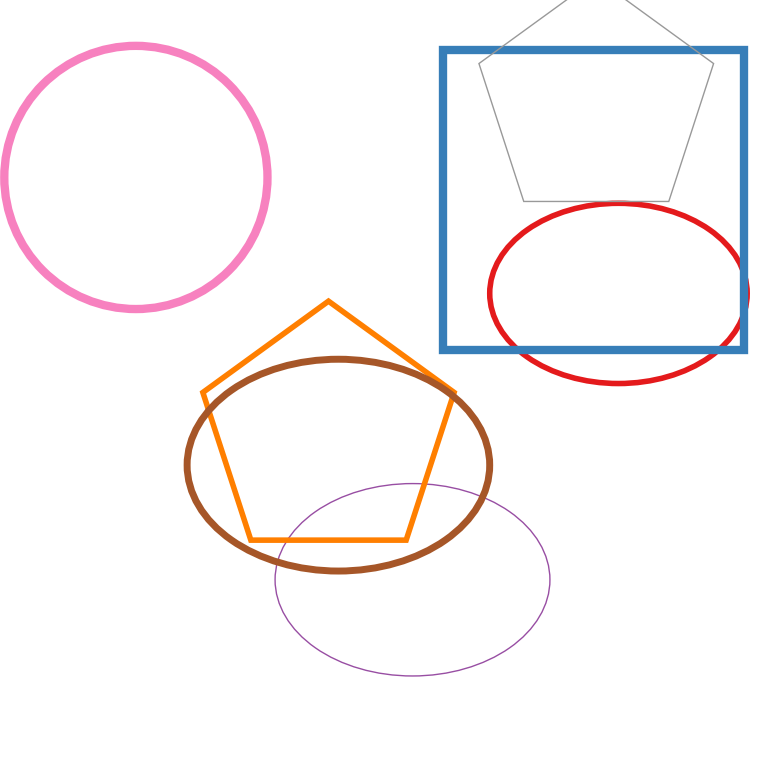[{"shape": "oval", "thickness": 2, "radius": 0.84, "center": [0.803, 0.619]}, {"shape": "square", "thickness": 3, "radius": 0.98, "center": [0.771, 0.74]}, {"shape": "oval", "thickness": 0.5, "radius": 0.89, "center": [0.536, 0.247]}, {"shape": "pentagon", "thickness": 2, "radius": 0.86, "center": [0.427, 0.437]}, {"shape": "oval", "thickness": 2.5, "radius": 0.98, "center": [0.439, 0.396]}, {"shape": "circle", "thickness": 3, "radius": 0.85, "center": [0.176, 0.77]}, {"shape": "pentagon", "thickness": 0.5, "radius": 0.8, "center": [0.774, 0.868]}]